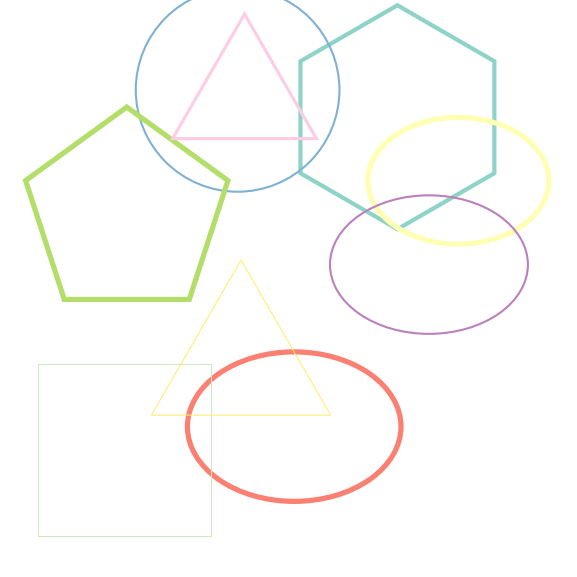[{"shape": "hexagon", "thickness": 2, "radius": 0.97, "center": [0.688, 0.796]}, {"shape": "oval", "thickness": 2.5, "radius": 0.78, "center": [0.794, 0.686]}, {"shape": "oval", "thickness": 2.5, "radius": 0.92, "center": [0.509, 0.26]}, {"shape": "circle", "thickness": 1, "radius": 0.88, "center": [0.411, 0.843]}, {"shape": "pentagon", "thickness": 2.5, "radius": 0.92, "center": [0.22, 0.63]}, {"shape": "triangle", "thickness": 1.5, "radius": 0.72, "center": [0.423, 0.831]}, {"shape": "oval", "thickness": 1, "radius": 0.86, "center": [0.743, 0.541]}, {"shape": "square", "thickness": 0.5, "radius": 0.74, "center": [0.216, 0.219]}, {"shape": "triangle", "thickness": 0.5, "radius": 0.9, "center": [0.417, 0.37]}]